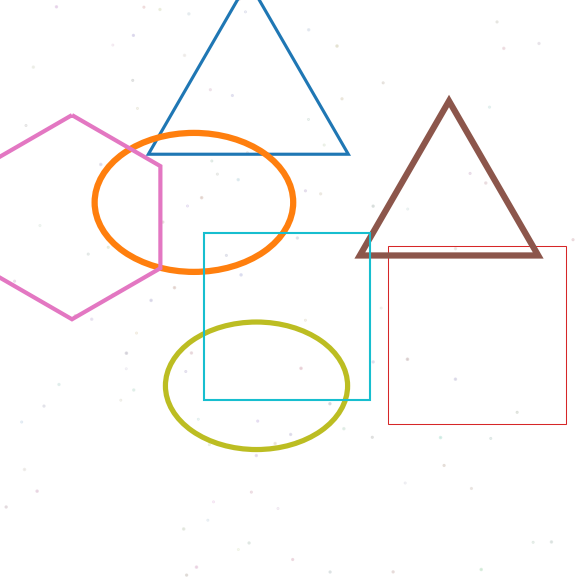[{"shape": "triangle", "thickness": 1.5, "radius": 1.0, "center": [0.43, 0.832]}, {"shape": "oval", "thickness": 3, "radius": 0.86, "center": [0.336, 0.649]}, {"shape": "square", "thickness": 0.5, "radius": 0.77, "center": [0.826, 0.418]}, {"shape": "triangle", "thickness": 3, "radius": 0.89, "center": [0.778, 0.646]}, {"shape": "hexagon", "thickness": 2, "radius": 0.88, "center": [0.125, 0.623]}, {"shape": "oval", "thickness": 2.5, "radius": 0.79, "center": [0.444, 0.331]}, {"shape": "square", "thickness": 1, "radius": 0.72, "center": [0.497, 0.451]}]